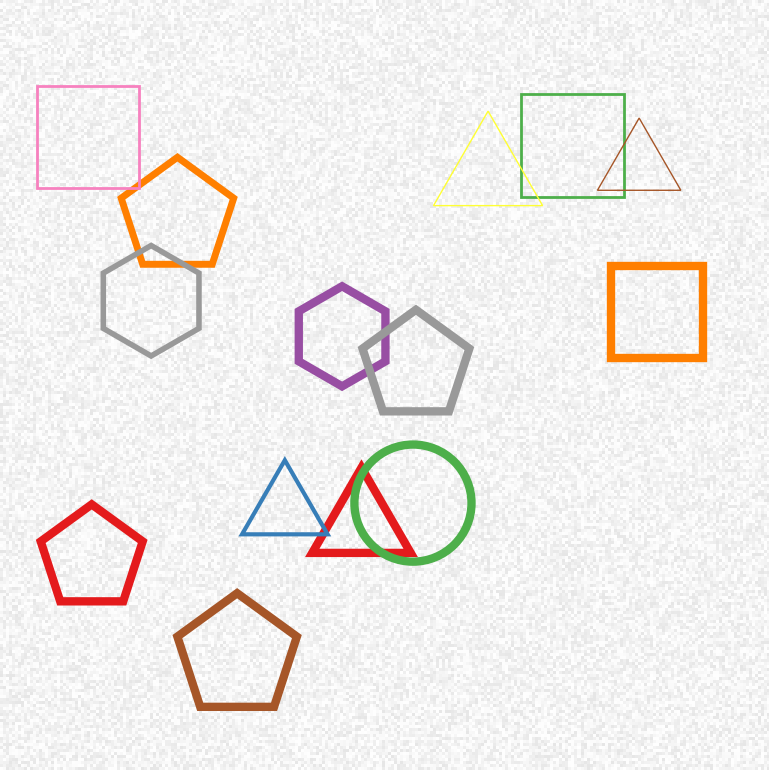[{"shape": "triangle", "thickness": 3, "radius": 0.37, "center": [0.469, 0.319]}, {"shape": "pentagon", "thickness": 3, "radius": 0.35, "center": [0.119, 0.275]}, {"shape": "triangle", "thickness": 1.5, "radius": 0.32, "center": [0.37, 0.338]}, {"shape": "circle", "thickness": 3, "radius": 0.38, "center": [0.536, 0.347]}, {"shape": "square", "thickness": 1, "radius": 0.33, "center": [0.743, 0.81]}, {"shape": "hexagon", "thickness": 3, "radius": 0.32, "center": [0.444, 0.563]}, {"shape": "square", "thickness": 3, "radius": 0.3, "center": [0.853, 0.595]}, {"shape": "pentagon", "thickness": 2.5, "radius": 0.38, "center": [0.23, 0.719]}, {"shape": "triangle", "thickness": 0.5, "radius": 0.41, "center": [0.634, 0.774]}, {"shape": "pentagon", "thickness": 3, "radius": 0.41, "center": [0.308, 0.148]}, {"shape": "triangle", "thickness": 0.5, "radius": 0.31, "center": [0.83, 0.784]}, {"shape": "square", "thickness": 1, "radius": 0.33, "center": [0.114, 0.822]}, {"shape": "hexagon", "thickness": 2, "radius": 0.36, "center": [0.196, 0.609]}, {"shape": "pentagon", "thickness": 3, "radius": 0.36, "center": [0.54, 0.525]}]